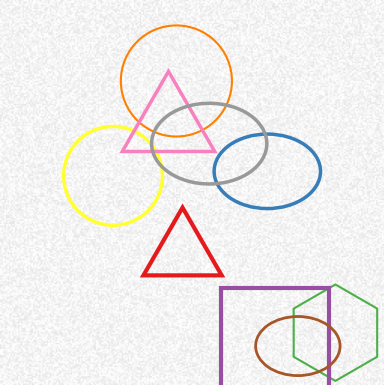[{"shape": "triangle", "thickness": 3, "radius": 0.59, "center": [0.474, 0.343]}, {"shape": "oval", "thickness": 2.5, "radius": 0.69, "center": [0.694, 0.555]}, {"shape": "hexagon", "thickness": 1.5, "radius": 0.63, "center": [0.871, 0.136]}, {"shape": "square", "thickness": 3, "radius": 0.7, "center": [0.715, 0.111]}, {"shape": "circle", "thickness": 1.5, "radius": 0.72, "center": [0.458, 0.79]}, {"shape": "circle", "thickness": 2.5, "radius": 0.64, "center": [0.294, 0.543]}, {"shape": "oval", "thickness": 2, "radius": 0.55, "center": [0.774, 0.101]}, {"shape": "triangle", "thickness": 2.5, "radius": 0.69, "center": [0.438, 0.676]}, {"shape": "oval", "thickness": 2.5, "radius": 0.75, "center": [0.543, 0.627]}]